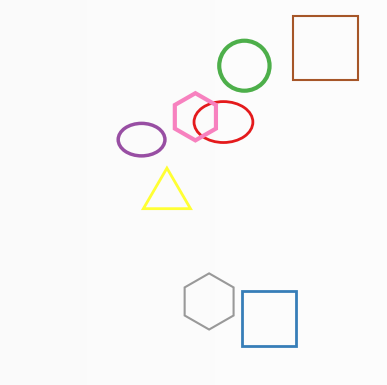[{"shape": "oval", "thickness": 2, "radius": 0.38, "center": [0.577, 0.683]}, {"shape": "square", "thickness": 2, "radius": 0.35, "center": [0.694, 0.173]}, {"shape": "circle", "thickness": 3, "radius": 0.32, "center": [0.631, 0.829]}, {"shape": "oval", "thickness": 2.5, "radius": 0.3, "center": [0.365, 0.637]}, {"shape": "triangle", "thickness": 2, "radius": 0.35, "center": [0.431, 0.493]}, {"shape": "square", "thickness": 1.5, "radius": 0.42, "center": [0.84, 0.876]}, {"shape": "hexagon", "thickness": 3, "radius": 0.31, "center": [0.504, 0.697]}, {"shape": "hexagon", "thickness": 1.5, "radius": 0.36, "center": [0.54, 0.217]}]